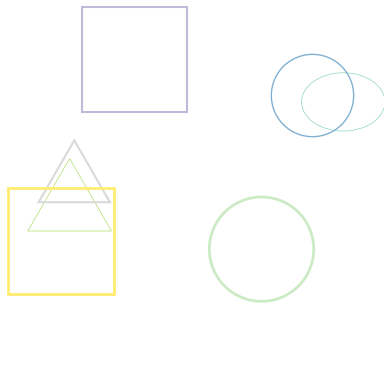[{"shape": "oval", "thickness": 0.5, "radius": 0.54, "center": [0.892, 0.735]}, {"shape": "square", "thickness": 1.5, "radius": 0.68, "center": [0.349, 0.845]}, {"shape": "circle", "thickness": 1, "radius": 0.53, "center": [0.812, 0.752]}, {"shape": "triangle", "thickness": 0.5, "radius": 0.63, "center": [0.181, 0.463]}, {"shape": "triangle", "thickness": 1.5, "radius": 0.54, "center": [0.193, 0.528]}, {"shape": "circle", "thickness": 2, "radius": 0.68, "center": [0.679, 0.353]}, {"shape": "square", "thickness": 2, "radius": 0.69, "center": [0.159, 0.375]}]